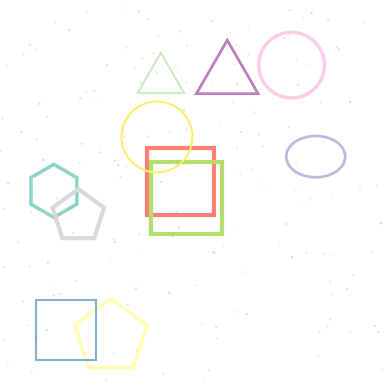[{"shape": "hexagon", "thickness": 2.5, "radius": 0.34, "center": [0.14, 0.504]}, {"shape": "pentagon", "thickness": 2.5, "radius": 0.5, "center": [0.288, 0.125]}, {"shape": "oval", "thickness": 2, "radius": 0.38, "center": [0.82, 0.593]}, {"shape": "square", "thickness": 3, "radius": 0.43, "center": [0.468, 0.528]}, {"shape": "square", "thickness": 1.5, "radius": 0.39, "center": [0.172, 0.143]}, {"shape": "square", "thickness": 3, "radius": 0.46, "center": [0.484, 0.486]}, {"shape": "circle", "thickness": 2.5, "radius": 0.43, "center": [0.757, 0.831]}, {"shape": "pentagon", "thickness": 3, "radius": 0.35, "center": [0.203, 0.439]}, {"shape": "triangle", "thickness": 2, "radius": 0.46, "center": [0.59, 0.803]}, {"shape": "triangle", "thickness": 1.5, "radius": 0.35, "center": [0.418, 0.793]}, {"shape": "circle", "thickness": 1.5, "radius": 0.46, "center": [0.408, 0.644]}]